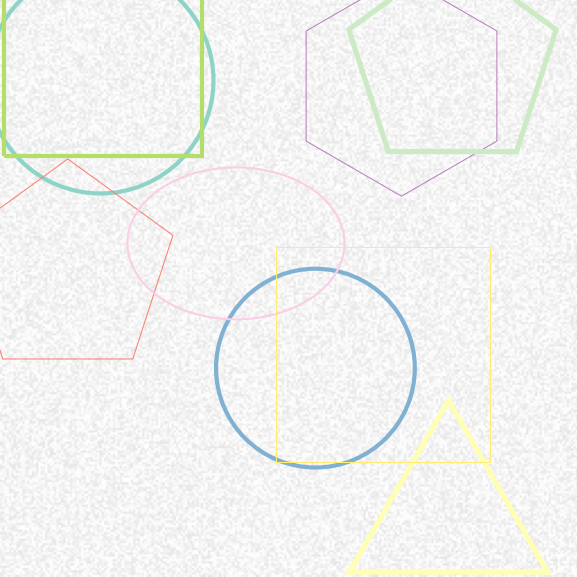[{"shape": "circle", "thickness": 2, "radius": 0.98, "center": [0.174, 0.86]}, {"shape": "triangle", "thickness": 2.5, "radius": 0.99, "center": [0.776, 0.108]}, {"shape": "pentagon", "thickness": 0.5, "radius": 0.96, "center": [0.117, 0.532]}, {"shape": "circle", "thickness": 2, "radius": 0.86, "center": [0.546, 0.362]}, {"shape": "square", "thickness": 2, "radius": 0.85, "center": [0.178, 0.9]}, {"shape": "oval", "thickness": 1, "radius": 0.94, "center": [0.409, 0.578]}, {"shape": "hexagon", "thickness": 0.5, "radius": 0.95, "center": [0.695, 0.85]}, {"shape": "pentagon", "thickness": 2.5, "radius": 0.94, "center": [0.783, 0.89]}, {"shape": "square", "thickness": 0.5, "radius": 0.93, "center": [0.663, 0.385]}]